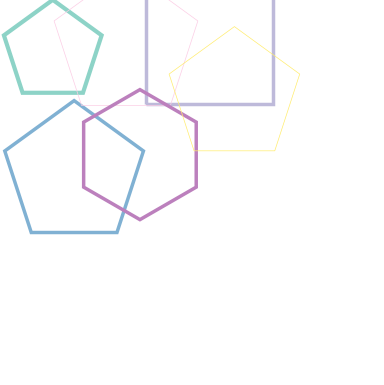[{"shape": "pentagon", "thickness": 3, "radius": 0.67, "center": [0.137, 0.867]}, {"shape": "square", "thickness": 2.5, "radius": 0.83, "center": [0.544, 0.894]}, {"shape": "pentagon", "thickness": 2.5, "radius": 0.95, "center": [0.193, 0.549]}, {"shape": "pentagon", "thickness": 0.5, "radius": 0.98, "center": [0.327, 0.885]}, {"shape": "hexagon", "thickness": 2.5, "radius": 0.84, "center": [0.363, 0.598]}, {"shape": "pentagon", "thickness": 0.5, "radius": 0.89, "center": [0.609, 0.753]}]